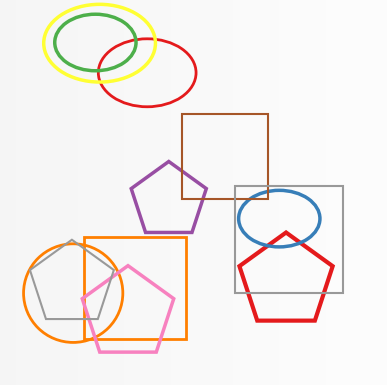[{"shape": "pentagon", "thickness": 3, "radius": 0.63, "center": [0.738, 0.27]}, {"shape": "oval", "thickness": 2, "radius": 0.63, "center": [0.38, 0.811]}, {"shape": "oval", "thickness": 2.5, "radius": 0.52, "center": [0.721, 0.432]}, {"shape": "oval", "thickness": 2.5, "radius": 0.52, "center": [0.246, 0.89]}, {"shape": "pentagon", "thickness": 2.5, "radius": 0.51, "center": [0.436, 0.479]}, {"shape": "square", "thickness": 2, "radius": 0.66, "center": [0.348, 0.253]}, {"shape": "circle", "thickness": 2, "radius": 0.64, "center": [0.189, 0.239]}, {"shape": "oval", "thickness": 2.5, "radius": 0.72, "center": [0.257, 0.888]}, {"shape": "square", "thickness": 1.5, "radius": 0.56, "center": [0.581, 0.593]}, {"shape": "pentagon", "thickness": 2.5, "radius": 0.62, "center": [0.33, 0.186]}, {"shape": "pentagon", "thickness": 1.5, "radius": 0.57, "center": [0.186, 0.263]}, {"shape": "square", "thickness": 1.5, "radius": 0.7, "center": [0.746, 0.378]}]